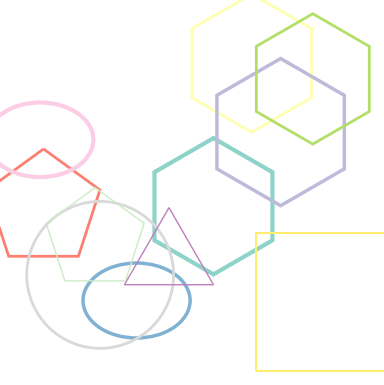[{"shape": "hexagon", "thickness": 3, "radius": 0.88, "center": [0.554, 0.464]}, {"shape": "hexagon", "thickness": 2, "radius": 0.9, "center": [0.654, 0.836]}, {"shape": "hexagon", "thickness": 2.5, "radius": 0.96, "center": [0.729, 0.657]}, {"shape": "pentagon", "thickness": 2, "radius": 0.77, "center": [0.113, 0.459]}, {"shape": "oval", "thickness": 2.5, "radius": 0.7, "center": [0.355, 0.219]}, {"shape": "hexagon", "thickness": 2, "radius": 0.85, "center": [0.812, 0.795]}, {"shape": "oval", "thickness": 3, "radius": 0.69, "center": [0.104, 0.637]}, {"shape": "circle", "thickness": 2, "radius": 0.95, "center": [0.26, 0.286]}, {"shape": "triangle", "thickness": 1, "radius": 0.67, "center": [0.439, 0.327]}, {"shape": "pentagon", "thickness": 1, "radius": 0.67, "center": [0.247, 0.379]}, {"shape": "square", "thickness": 1.5, "radius": 0.9, "center": [0.843, 0.215]}]